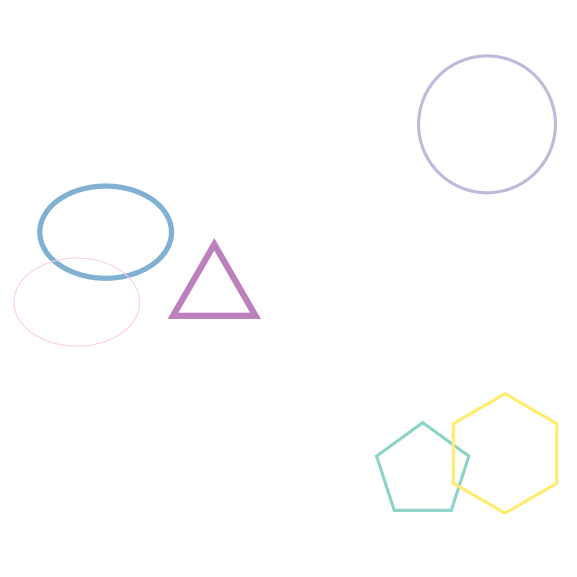[{"shape": "pentagon", "thickness": 1.5, "radius": 0.42, "center": [0.732, 0.183]}, {"shape": "circle", "thickness": 1.5, "radius": 0.59, "center": [0.843, 0.784]}, {"shape": "oval", "thickness": 2.5, "radius": 0.57, "center": [0.183, 0.597]}, {"shape": "oval", "thickness": 0.5, "radius": 0.54, "center": [0.133, 0.476]}, {"shape": "triangle", "thickness": 3, "radius": 0.41, "center": [0.371, 0.494]}, {"shape": "hexagon", "thickness": 1.5, "radius": 0.52, "center": [0.875, 0.214]}]